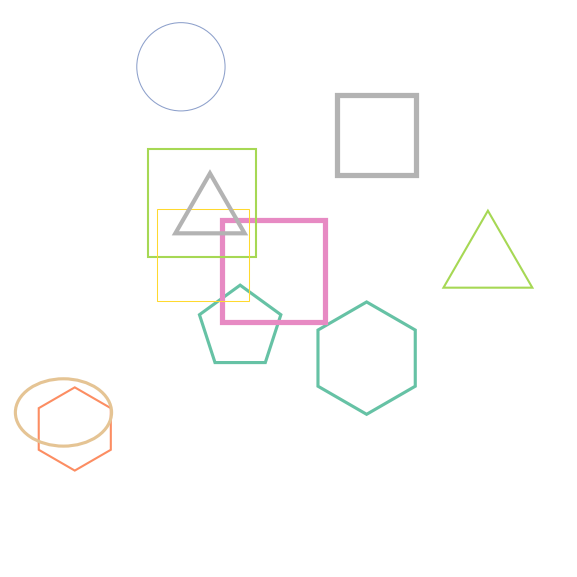[{"shape": "pentagon", "thickness": 1.5, "radius": 0.37, "center": [0.416, 0.431]}, {"shape": "hexagon", "thickness": 1.5, "radius": 0.49, "center": [0.635, 0.379]}, {"shape": "hexagon", "thickness": 1, "radius": 0.36, "center": [0.129, 0.256]}, {"shape": "circle", "thickness": 0.5, "radius": 0.38, "center": [0.313, 0.883]}, {"shape": "square", "thickness": 2.5, "radius": 0.44, "center": [0.474, 0.53]}, {"shape": "square", "thickness": 1, "radius": 0.47, "center": [0.35, 0.648]}, {"shape": "triangle", "thickness": 1, "radius": 0.44, "center": [0.845, 0.545]}, {"shape": "square", "thickness": 0.5, "radius": 0.4, "center": [0.352, 0.557]}, {"shape": "oval", "thickness": 1.5, "radius": 0.42, "center": [0.11, 0.285]}, {"shape": "square", "thickness": 2.5, "radius": 0.34, "center": [0.652, 0.765]}, {"shape": "triangle", "thickness": 2, "radius": 0.35, "center": [0.364, 0.63]}]